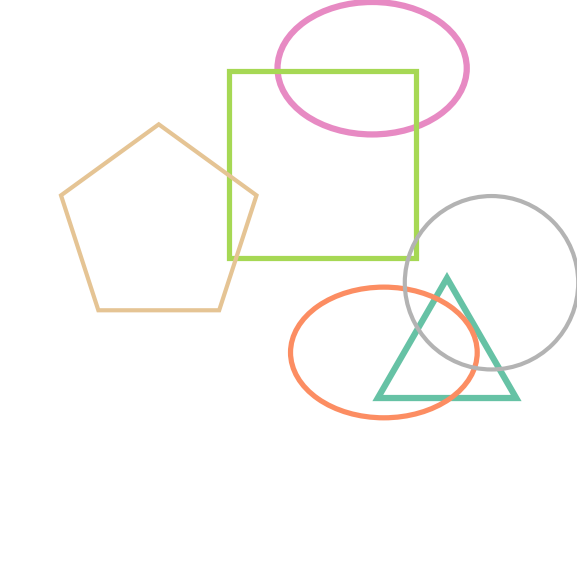[{"shape": "triangle", "thickness": 3, "radius": 0.69, "center": [0.774, 0.379]}, {"shape": "oval", "thickness": 2.5, "radius": 0.81, "center": [0.665, 0.389]}, {"shape": "oval", "thickness": 3, "radius": 0.82, "center": [0.644, 0.881]}, {"shape": "square", "thickness": 2.5, "radius": 0.81, "center": [0.558, 0.714]}, {"shape": "pentagon", "thickness": 2, "radius": 0.89, "center": [0.275, 0.606]}, {"shape": "circle", "thickness": 2, "radius": 0.75, "center": [0.851, 0.51]}]